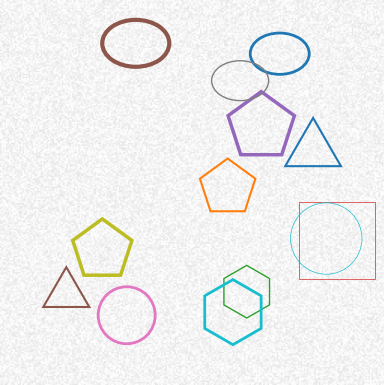[{"shape": "oval", "thickness": 2, "radius": 0.38, "center": [0.727, 0.861]}, {"shape": "triangle", "thickness": 1.5, "radius": 0.42, "center": [0.813, 0.61]}, {"shape": "pentagon", "thickness": 1.5, "radius": 0.38, "center": [0.591, 0.513]}, {"shape": "hexagon", "thickness": 1, "radius": 0.34, "center": [0.641, 0.242]}, {"shape": "square", "thickness": 0.5, "radius": 0.5, "center": [0.874, 0.375]}, {"shape": "pentagon", "thickness": 2.5, "radius": 0.45, "center": [0.679, 0.671]}, {"shape": "oval", "thickness": 3, "radius": 0.44, "center": [0.353, 0.888]}, {"shape": "triangle", "thickness": 1.5, "radius": 0.34, "center": [0.172, 0.237]}, {"shape": "circle", "thickness": 2, "radius": 0.37, "center": [0.329, 0.181]}, {"shape": "oval", "thickness": 1, "radius": 0.37, "center": [0.624, 0.79]}, {"shape": "pentagon", "thickness": 2.5, "radius": 0.4, "center": [0.266, 0.351]}, {"shape": "circle", "thickness": 0.5, "radius": 0.46, "center": [0.847, 0.38]}, {"shape": "hexagon", "thickness": 2, "radius": 0.42, "center": [0.605, 0.189]}]